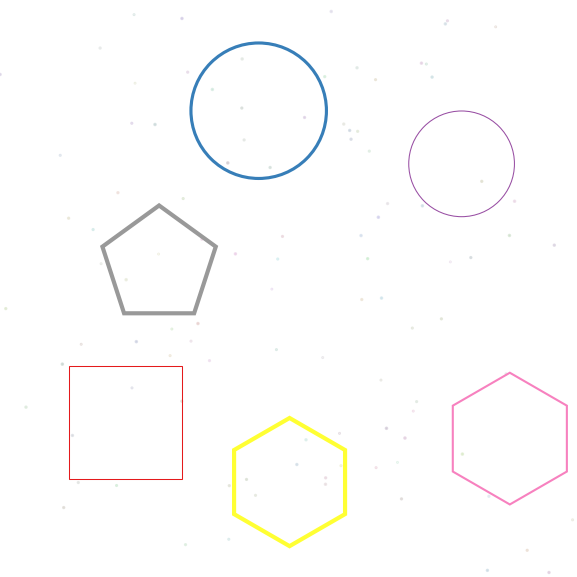[{"shape": "square", "thickness": 0.5, "radius": 0.49, "center": [0.218, 0.267]}, {"shape": "circle", "thickness": 1.5, "radius": 0.59, "center": [0.448, 0.807]}, {"shape": "circle", "thickness": 0.5, "radius": 0.46, "center": [0.799, 0.715]}, {"shape": "hexagon", "thickness": 2, "radius": 0.55, "center": [0.501, 0.164]}, {"shape": "hexagon", "thickness": 1, "radius": 0.57, "center": [0.883, 0.24]}, {"shape": "pentagon", "thickness": 2, "radius": 0.52, "center": [0.275, 0.54]}]